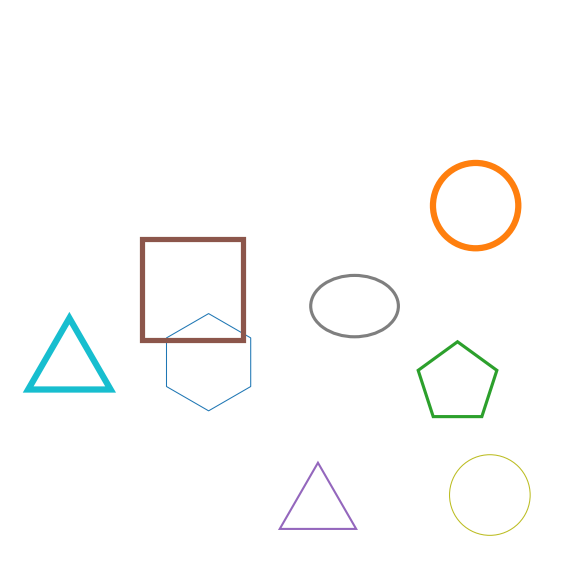[{"shape": "hexagon", "thickness": 0.5, "radius": 0.42, "center": [0.361, 0.372]}, {"shape": "circle", "thickness": 3, "radius": 0.37, "center": [0.824, 0.643]}, {"shape": "pentagon", "thickness": 1.5, "radius": 0.36, "center": [0.792, 0.336]}, {"shape": "triangle", "thickness": 1, "radius": 0.38, "center": [0.551, 0.121]}, {"shape": "square", "thickness": 2.5, "radius": 0.44, "center": [0.333, 0.498]}, {"shape": "oval", "thickness": 1.5, "radius": 0.38, "center": [0.614, 0.469]}, {"shape": "circle", "thickness": 0.5, "radius": 0.35, "center": [0.848, 0.142]}, {"shape": "triangle", "thickness": 3, "radius": 0.41, "center": [0.12, 0.366]}]